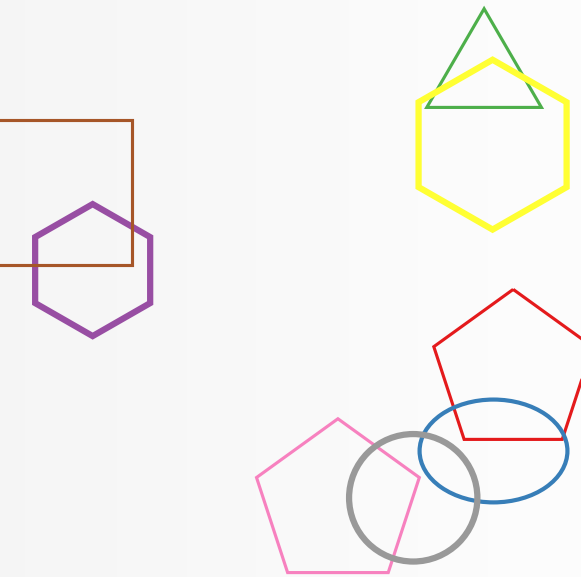[{"shape": "pentagon", "thickness": 1.5, "radius": 0.72, "center": [0.883, 0.354]}, {"shape": "oval", "thickness": 2, "radius": 0.64, "center": [0.849, 0.218]}, {"shape": "triangle", "thickness": 1.5, "radius": 0.57, "center": [0.833, 0.87]}, {"shape": "hexagon", "thickness": 3, "radius": 0.57, "center": [0.159, 0.531]}, {"shape": "hexagon", "thickness": 3, "radius": 0.74, "center": [0.847, 0.749]}, {"shape": "square", "thickness": 1.5, "radius": 0.63, "center": [0.101, 0.666]}, {"shape": "pentagon", "thickness": 1.5, "radius": 0.74, "center": [0.581, 0.127]}, {"shape": "circle", "thickness": 3, "radius": 0.55, "center": [0.711, 0.137]}]